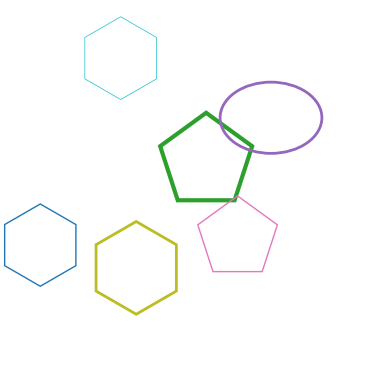[{"shape": "hexagon", "thickness": 1, "radius": 0.53, "center": [0.105, 0.363]}, {"shape": "pentagon", "thickness": 3, "radius": 0.63, "center": [0.535, 0.581]}, {"shape": "oval", "thickness": 2, "radius": 0.66, "center": [0.704, 0.694]}, {"shape": "pentagon", "thickness": 1, "radius": 0.54, "center": [0.617, 0.382]}, {"shape": "hexagon", "thickness": 2, "radius": 0.6, "center": [0.354, 0.304]}, {"shape": "hexagon", "thickness": 0.5, "radius": 0.54, "center": [0.313, 0.849]}]